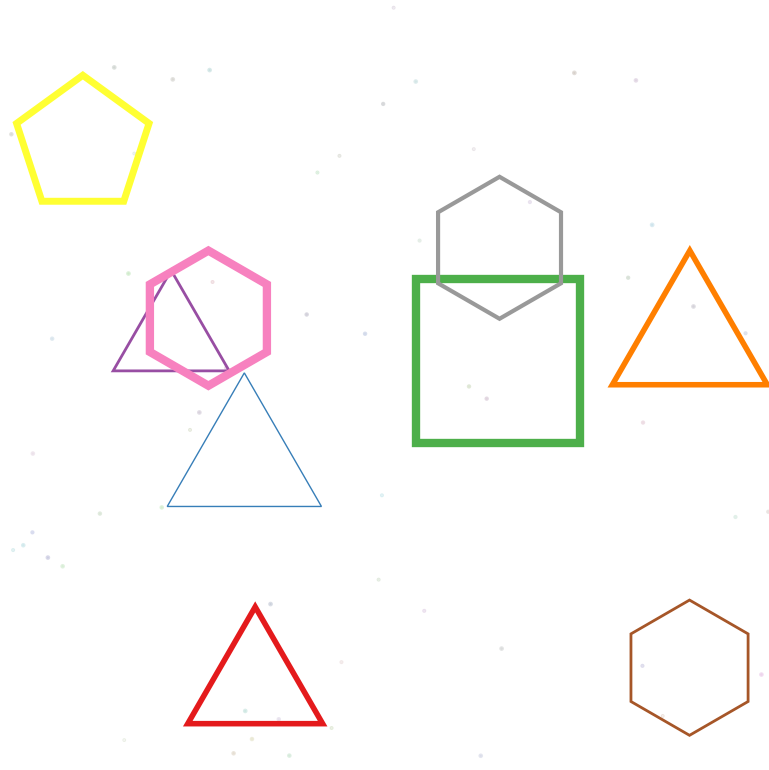[{"shape": "triangle", "thickness": 2, "radius": 0.51, "center": [0.331, 0.111]}, {"shape": "triangle", "thickness": 0.5, "radius": 0.58, "center": [0.317, 0.4]}, {"shape": "square", "thickness": 3, "radius": 0.53, "center": [0.647, 0.531]}, {"shape": "triangle", "thickness": 1, "radius": 0.43, "center": [0.222, 0.562]}, {"shape": "triangle", "thickness": 2, "radius": 0.58, "center": [0.896, 0.558]}, {"shape": "pentagon", "thickness": 2.5, "radius": 0.45, "center": [0.108, 0.812]}, {"shape": "hexagon", "thickness": 1, "radius": 0.44, "center": [0.895, 0.133]}, {"shape": "hexagon", "thickness": 3, "radius": 0.44, "center": [0.271, 0.587]}, {"shape": "hexagon", "thickness": 1.5, "radius": 0.46, "center": [0.649, 0.678]}]